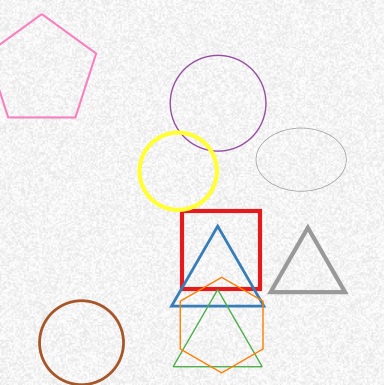[{"shape": "square", "thickness": 3, "radius": 0.5, "center": [0.575, 0.351]}, {"shape": "triangle", "thickness": 2, "radius": 0.69, "center": [0.565, 0.274]}, {"shape": "triangle", "thickness": 1, "radius": 0.67, "center": [0.565, 0.114]}, {"shape": "circle", "thickness": 1, "radius": 0.62, "center": [0.566, 0.732]}, {"shape": "hexagon", "thickness": 1, "radius": 0.62, "center": [0.576, 0.156]}, {"shape": "circle", "thickness": 3, "radius": 0.5, "center": [0.463, 0.555]}, {"shape": "circle", "thickness": 2, "radius": 0.55, "center": [0.212, 0.11]}, {"shape": "pentagon", "thickness": 1.5, "radius": 0.74, "center": [0.109, 0.815]}, {"shape": "oval", "thickness": 0.5, "radius": 0.59, "center": [0.782, 0.585]}, {"shape": "triangle", "thickness": 3, "radius": 0.56, "center": [0.8, 0.297]}]